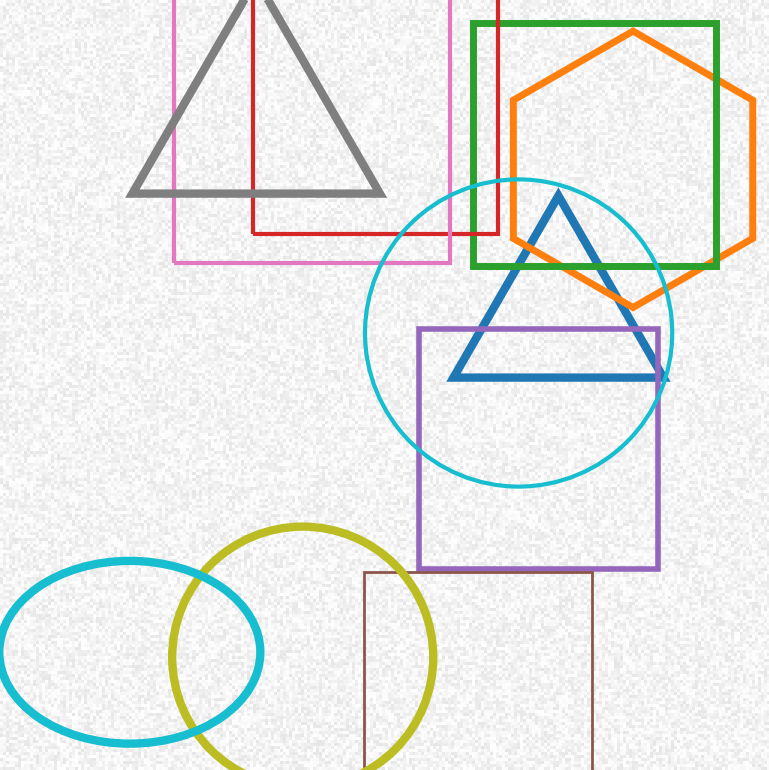[{"shape": "triangle", "thickness": 3, "radius": 0.79, "center": [0.725, 0.588]}, {"shape": "hexagon", "thickness": 2.5, "radius": 0.9, "center": [0.822, 0.78]}, {"shape": "square", "thickness": 2.5, "radius": 0.79, "center": [0.773, 0.813]}, {"shape": "square", "thickness": 1.5, "radius": 0.8, "center": [0.488, 0.856]}, {"shape": "square", "thickness": 2, "radius": 0.78, "center": [0.699, 0.417]}, {"shape": "square", "thickness": 1, "radius": 0.74, "center": [0.621, 0.108]}, {"shape": "square", "thickness": 1.5, "radius": 0.9, "center": [0.405, 0.838]}, {"shape": "triangle", "thickness": 3, "radius": 0.93, "center": [0.333, 0.841]}, {"shape": "circle", "thickness": 3, "radius": 0.85, "center": [0.393, 0.147]}, {"shape": "circle", "thickness": 1.5, "radius": 1.0, "center": [0.674, 0.568]}, {"shape": "oval", "thickness": 3, "radius": 0.85, "center": [0.169, 0.153]}]